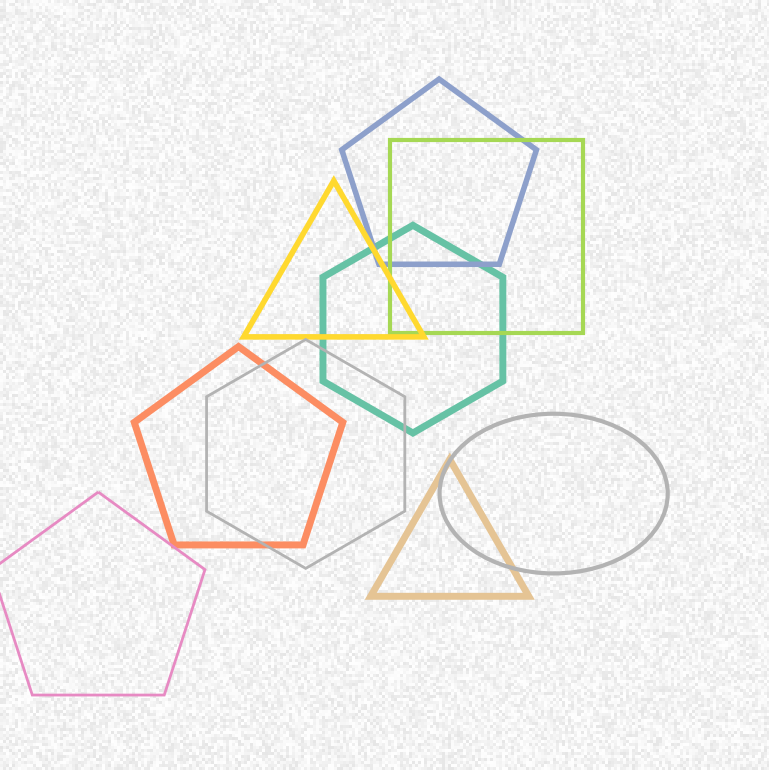[{"shape": "hexagon", "thickness": 2.5, "radius": 0.67, "center": [0.536, 0.573]}, {"shape": "pentagon", "thickness": 2.5, "radius": 0.71, "center": [0.31, 0.408]}, {"shape": "pentagon", "thickness": 2, "radius": 0.66, "center": [0.57, 0.764]}, {"shape": "pentagon", "thickness": 1, "radius": 0.73, "center": [0.128, 0.215]}, {"shape": "square", "thickness": 1.5, "radius": 0.63, "center": [0.632, 0.692]}, {"shape": "triangle", "thickness": 2, "radius": 0.68, "center": [0.433, 0.63]}, {"shape": "triangle", "thickness": 2.5, "radius": 0.59, "center": [0.584, 0.285]}, {"shape": "oval", "thickness": 1.5, "radius": 0.74, "center": [0.719, 0.359]}, {"shape": "hexagon", "thickness": 1, "radius": 0.74, "center": [0.397, 0.41]}]